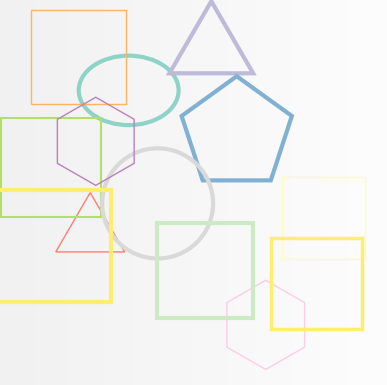[{"shape": "oval", "thickness": 3, "radius": 0.64, "center": [0.332, 0.765]}, {"shape": "square", "thickness": 1, "radius": 0.54, "center": [0.836, 0.434]}, {"shape": "triangle", "thickness": 3, "radius": 0.62, "center": [0.545, 0.872]}, {"shape": "triangle", "thickness": 1, "radius": 0.51, "center": [0.233, 0.397]}, {"shape": "pentagon", "thickness": 3, "radius": 0.75, "center": [0.611, 0.652]}, {"shape": "square", "thickness": 1, "radius": 0.61, "center": [0.203, 0.853]}, {"shape": "square", "thickness": 1.5, "radius": 0.65, "center": [0.132, 0.565]}, {"shape": "hexagon", "thickness": 1, "radius": 0.58, "center": [0.686, 0.156]}, {"shape": "circle", "thickness": 3, "radius": 0.72, "center": [0.407, 0.472]}, {"shape": "hexagon", "thickness": 1, "radius": 0.57, "center": [0.247, 0.633]}, {"shape": "square", "thickness": 3, "radius": 0.62, "center": [0.529, 0.298]}, {"shape": "square", "thickness": 3, "radius": 0.73, "center": [0.139, 0.361]}, {"shape": "square", "thickness": 2.5, "radius": 0.59, "center": [0.818, 0.264]}]